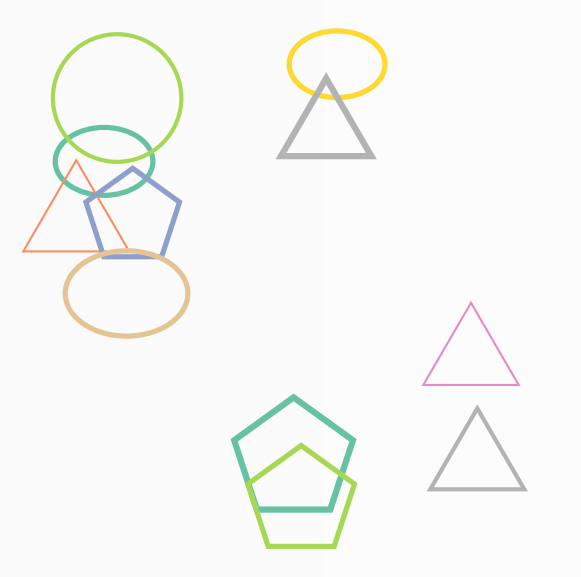[{"shape": "pentagon", "thickness": 3, "radius": 0.54, "center": [0.505, 0.204]}, {"shape": "oval", "thickness": 2.5, "radius": 0.42, "center": [0.179, 0.72]}, {"shape": "triangle", "thickness": 1, "radius": 0.53, "center": [0.131, 0.616]}, {"shape": "pentagon", "thickness": 2.5, "radius": 0.42, "center": [0.228, 0.623]}, {"shape": "triangle", "thickness": 1, "radius": 0.47, "center": [0.81, 0.38]}, {"shape": "pentagon", "thickness": 2.5, "radius": 0.48, "center": [0.518, 0.131]}, {"shape": "circle", "thickness": 2, "radius": 0.55, "center": [0.201, 0.829]}, {"shape": "oval", "thickness": 2.5, "radius": 0.41, "center": [0.58, 0.888]}, {"shape": "oval", "thickness": 2.5, "radius": 0.53, "center": [0.218, 0.491]}, {"shape": "triangle", "thickness": 3, "radius": 0.45, "center": [0.561, 0.774]}, {"shape": "triangle", "thickness": 2, "radius": 0.47, "center": [0.821, 0.199]}]